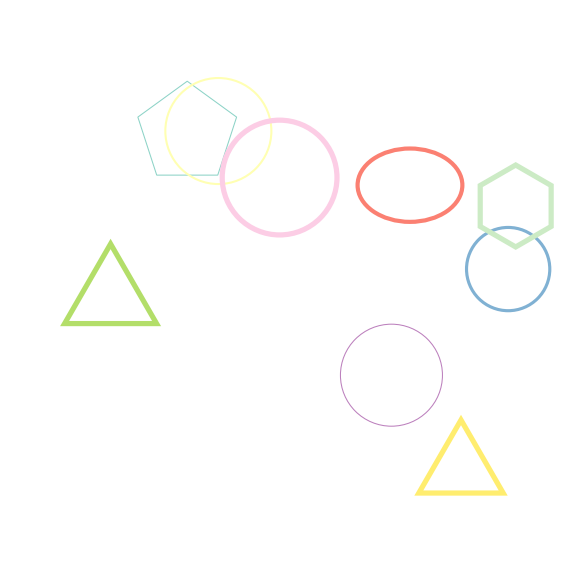[{"shape": "pentagon", "thickness": 0.5, "radius": 0.45, "center": [0.324, 0.769]}, {"shape": "circle", "thickness": 1, "radius": 0.46, "center": [0.378, 0.772]}, {"shape": "oval", "thickness": 2, "radius": 0.45, "center": [0.71, 0.678]}, {"shape": "circle", "thickness": 1.5, "radius": 0.36, "center": [0.88, 0.533]}, {"shape": "triangle", "thickness": 2.5, "radius": 0.46, "center": [0.191, 0.485]}, {"shape": "circle", "thickness": 2.5, "radius": 0.5, "center": [0.484, 0.692]}, {"shape": "circle", "thickness": 0.5, "radius": 0.44, "center": [0.678, 0.349]}, {"shape": "hexagon", "thickness": 2.5, "radius": 0.35, "center": [0.893, 0.642]}, {"shape": "triangle", "thickness": 2.5, "radius": 0.42, "center": [0.798, 0.188]}]